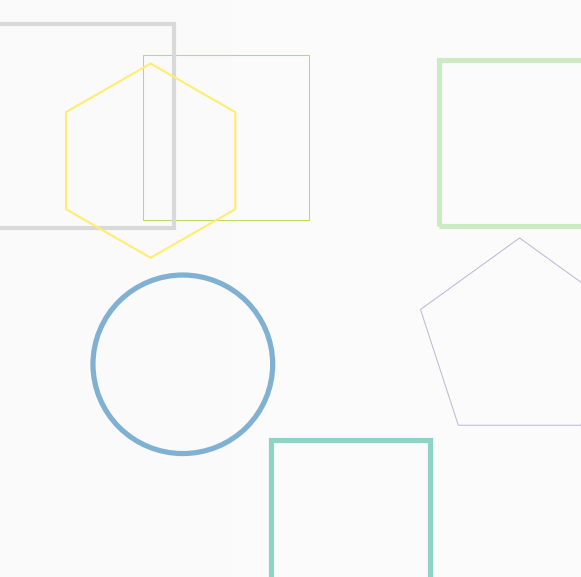[{"shape": "square", "thickness": 2.5, "radius": 0.68, "center": [0.603, 0.101]}, {"shape": "pentagon", "thickness": 0.5, "radius": 0.9, "center": [0.894, 0.408]}, {"shape": "circle", "thickness": 2.5, "radius": 0.77, "center": [0.315, 0.368]}, {"shape": "square", "thickness": 0.5, "radius": 0.71, "center": [0.389, 0.761]}, {"shape": "square", "thickness": 2, "radius": 0.88, "center": [0.123, 0.781]}, {"shape": "square", "thickness": 2.5, "radius": 0.72, "center": [0.899, 0.751]}, {"shape": "hexagon", "thickness": 1, "radius": 0.84, "center": [0.259, 0.721]}]